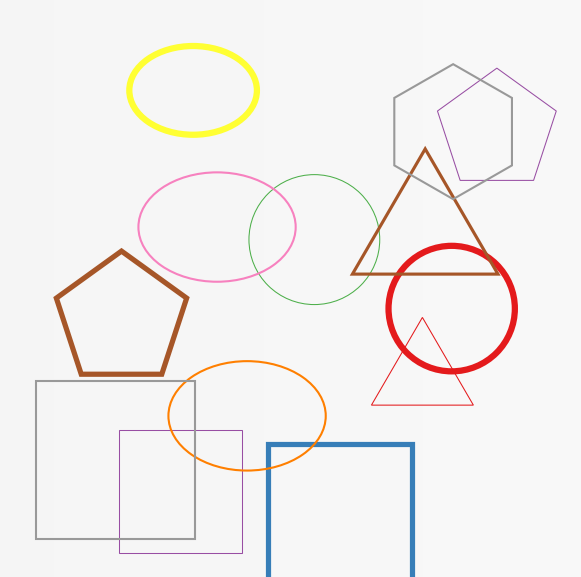[{"shape": "circle", "thickness": 3, "radius": 0.54, "center": [0.777, 0.465]}, {"shape": "triangle", "thickness": 0.5, "radius": 0.51, "center": [0.727, 0.348]}, {"shape": "square", "thickness": 2.5, "radius": 0.62, "center": [0.585, 0.106]}, {"shape": "circle", "thickness": 0.5, "radius": 0.56, "center": [0.541, 0.584]}, {"shape": "square", "thickness": 0.5, "radius": 0.53, "center": [0.311, 0.148]}, {"shape": "pentagon", "thickness": 0.5, "radius": 0.54, "center": [0.855, 0.774]}, {"shape": "oval", "thickness": 1, "radius": 0.68, "center": [0.425, 0.279]}, {"shape": "oval", "thickness": 3, "radius": 0.55, "center": [0.332, 0.843]}, {"shape": "triangle", "thickness": 1.5, "radius": 0.72, "center": [0.732, 0.597]}, {"shape": "pentagon", "thickness": 2.5, "radius": 0.59, "center": [0.209, 0.446]}, {"shape": "oval", "thickness": 1, "radius": 0.68, "center": [0.373, 0.606]}, {"shape": "hexagon", "thickness": 1, "radius": 0.58, "center": [0.78, 0.771]}, {"shape": "square", "thickness": 1, "radius": 0.68, "center": [0.199, 0.203]}]